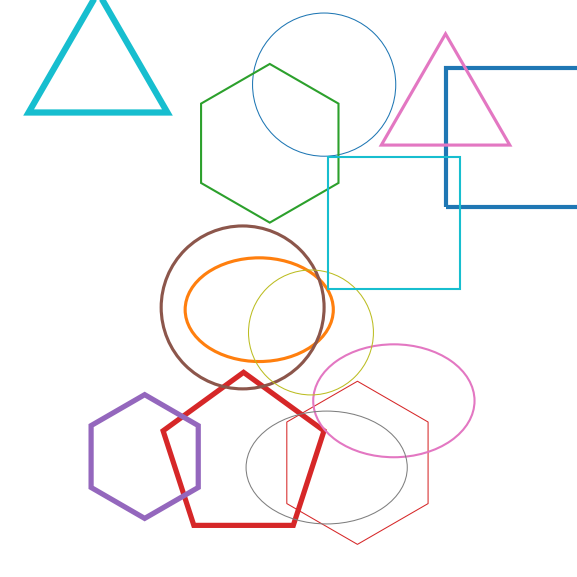[{"shape": "circle", "thickness": 0.5, "radius": 0.62, "center": [0.561, 0.853]}, {"shape": "square", "thickness": 2, "radius": 0.6, "center": [0.893, 0.761]}, {"shape": "oval", "thickness": 1.5, "radius": 0.64, "center": [0.449, 0.463]}, {"shape": "hexagon", "thickness": 1, "radius": 0.69, "center": [0.467, 0.751]}, {"shape": "hexagon", "thickness": 0.5, "radius": 0.71, "center": [0.619, 0.198]}, {"shape": "pentagon", "thickness": 2.5, "radius": 0.73, "center": [0.422, 0.208]}, {"shape": "hexagon", "thickness": 2.5, "radius": 0.54, "center": [0.251, 0.209]}, {"shape": "circle", "thickness": 1.5, "radius": 0.71, "center": [0.42, 0.467]}, {"shape": "triangle", "thickness": 1.5, "radius": 0.64, "center": [0.772, 0.812]}, {"shape": "oval", "thickness": 1, "radius": 0.7, "center": [0.682, 0.305]}, {"shape": "oval", "thickness": 0.5, "radius": 0.7, "center": [0.566, 0.19]}, {"shape": "circle", "thickness": 0.5, "radius": 0.54, "center": [0.538, 0.423]}, {"shape": "triangle", "thickness": 3, "radius": 0.69, "center": [0.17, 0.874]}, {"shape": "square", "thickness": 1, "radius": 0.57, "center": [0.682, 0.613]}]